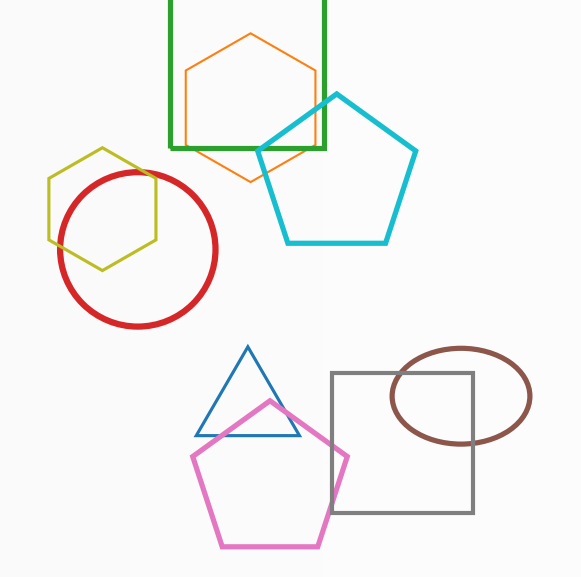[{"shape": "triangle", "thickness": 1.5, "radius": 0.51, "center": [0.426, 0.296]}, {"shape": "hexagon", "thickness": 1, "radius": 0.64, "center": [0.431, 0.813]}, {"shape": "square", "thickness": 2.5, "radius": 0.67, "center": [0.425, 0.876]}, {"shape": "circle", "thickness": 3, "radius": 0.67, "center": [0.237, 0.567]}, {"shape": "oval", "thickness": 2.5, "radius": 0.59, "center": [0.793, 0.313]}, {"shape": "pentagon", "thickness": 2.5, "radius": 0.7, "center": [0.464, 0.165]}, {"shape": "square", "thickness": 2, "radius": 0.6, "center": [0.693, 0.232]}, {"shape": "hexagon", "thickness": 1.5, "radius": 0.53, "center": [0.176, 0.637]}, {"shape": "pentagon", "thickness": 2.5, "radius": 0.71, "center": [0.579, 0.694]}]